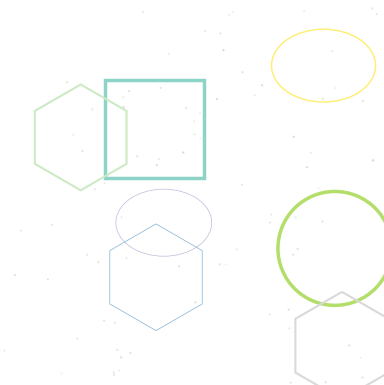[{"shape": "square", "thickness": 2.5, "radius": 0.64, "center": [0.402, 0.665]}, {"shape": "oval", "thickness": 0.5, "radius": 0.62, "center": [0.425, 0.422]}, {"shape": "hexagon", "thickness": 0.5, "radius": 0.69, "center": [0.405, 0.28]}, {"shape": "circle", "thickness": 2.5, "radius": 0.74, "center": [0.87, 0.355]}, {"shape": "hexagon", "thickness": 1.5, "radius": 0.7, "center": [0.888, 0.102]}, {"shape": "hexagon", "thickness": 1.5, "radius": 0.69, "center": [0.21, 0.643]}, {"shape": "oval", "thickness": 1, "radius": 0.68, "center": [0.84, 0.83]}]